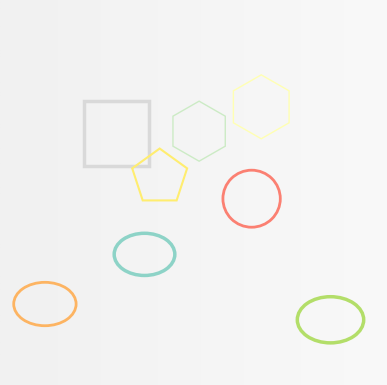[{"shape": "oval", "thickness": 2.5, "radius": 0.39, "center": [0.373, 0.339]}, {"shape": "hexagon", "thickness": 1, "radius": 0.42, "center": [0.674, 0.723]}, {"shape": "circle", "thickness": 2, "radius": 0.37, "center": [0.649, 0.484]}, {"shape": "oval", "thickness": 2, "radius": 0.4, "center": [0.116, 0.21]}, {"shape": "oval", "thickness": 2.5, "radius": 0.43, "center": [0.853, 0.169]}, {"shape": "square", "thickness": 2.5, "radius": 0.42, "center": [0.3, 0.653]}, {"shape": "hexagon", "thickness": 1, "radius": 0.39, "center": [0.514, 0.659]}, {"shape": "pentagon", "thickness": 1.5, "radius": 0.37, "center": [0.412, 0.54]}]